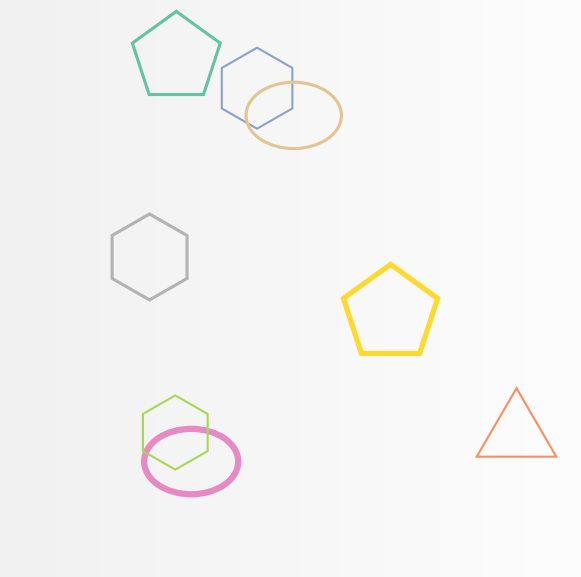[{"shape": "pentagon", "thickness": 1.5, "radius": 0.4, "center": [0.303, 0.9]}, {"shape": "triangle", "thickness": 1, "radius": 0.4, "center": [0.889, 0.248]}, {"shape": "hexagon", "thickness": 1, "radius": 0.35, "center": [0.442, 0.846]}, {"shape": "oval", "thickness": 3, "radius": 0.4, "center": [0.329, 0.2]}, {"shape": "hexagon", "thickness": 1, "radius": 0.32, "center": [0.302, 0.25]}, {"shape": "pentagon", "thickness": 2.5, "radius": 0.43, "center": [0.672, 0.456]}, {"shape": "oval", "thickness": 1.5, "radius": 0.41, "center": [0.505, 0.799]}, {"shape": "hexagon", "thickness": 1.5, "radius": 0.37, "center": [0.257, 0.554]}]